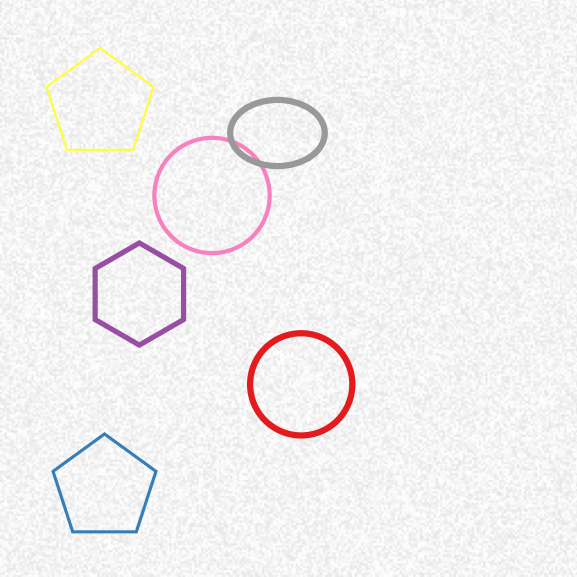[{"shape": "circle", "thickness": 3, "radius": 0.44, "center": [0.522, 0.334]}, {"shape": "pentagon", "thickness": 1.5, "radius": 0.47, "center": [0.181, 0.154]}, {"shape": "hexagon", "thickness": 2.5, "radius": 0.44, "center": [0.241, 0.49]}, {"shape": "pentagon", "thickness": 1, "radius": 0.49, "center": [0.173, 0.818]}, {"shape": "circle", "thickness": 2, "radius": 0.5, "center": [0.367, 0.661]}, {"shape": "oval", "thickness": 3, "radius": 0.41, "center": [0.48, 0.769]}]